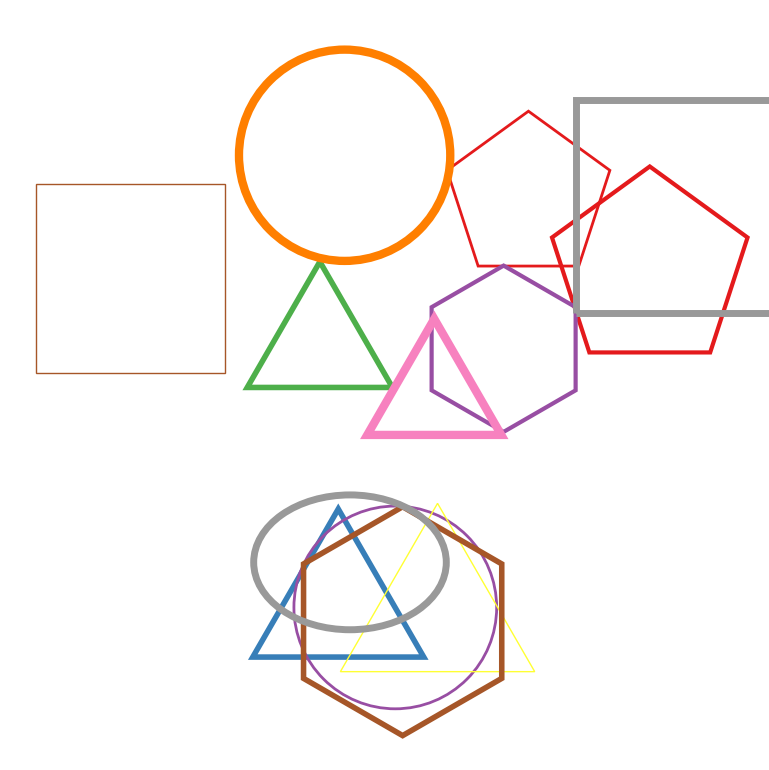[{"shape": "pentagon", "thickness": 1.5, "radius": 0.67, "center": [0.844, 0.65]}, {"shape": "pentagon", "thickness": 1, "radius": 0.56, "center": [0.686, 0.744]}, {"shape": "triangle", "thickness": 2, "radius": 0.64, "center": [0.439, 0.211]}, {"shape": "triangle", "thickness": 2, "radius": 0.54, "center": [0.415, 0.551]}, {"shape": "circle", "thickness": 1, "radius": 0.66, "center": [0.513, 0.211]}, {"shape": "hexagon", "thickness": 1.5, "radius": 0.54, "center": [0.654, 0.547]}, {"shape": "circle", "thickness": 3, "radius": 0.69, "center": [0.448, 0.798]}, {"shape": "triangle", "thickness": 0.5, "radius": 0.73, "center": [0.568, 0.201]}, {"shape": "hexagon", "thickness": 2, "radius": 0.74, "center": [0.523, 0.193]}, {"shape": "square", "thickness": 0.5, "radius": 0.61, "center": [0.17, 0.638]}, {"shape": "triangle", "thickness": 3, "radius": 0.5, "center": [0.564, 0.485]}, {"shape": "square", "thickness": 2.5, "radius": 0.69, "center": [0.887, 0.732]}, {"shape": "oval", "thickness": 2.5, "radius": 0.63, "center": [0.455, 0.27]}]